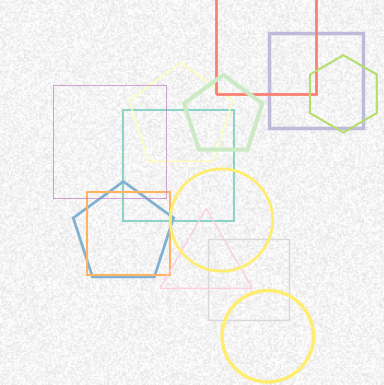[{"shape": "square", "thickness": 1.5, "radius": 0.72, "center": [0.463, 0.569]}, {"shape": "pentagon", "thickness": 1, "radius": 0.71, "center": [0.47, 0.695]}, {"shape": "square", "thickness": 2.5, "radius": 0.61, "center": [0.82, 0.791]}, {"shape": "square", "thickness": 2, "radius": 0.65, "center": [0.69, 0.887]}, {"shape": "pentagon", "thickness": 2, "radius": 0.68, "center": [0.321, 0.392]}, {"shape": "square", "thickness": 1.5, "radius": 0.54, "center": [0.333, 0.393]}, {"shape": "hexagon", "thickness": 1.5, "radius": 0.5, "center": [0.892, 0.756]}, {"shape": "triangle", "thickness": 1, "radius": 0.69, "center": [0.535, 0.32]}, {"shape": "square", "thickness": 1, "radius": 0.53, "center": [0.645, 0.273]}, {"shape": "square", "thickness": 0.5, "radius": 0.73, "center": [0.284, 0.632]}, {"shape": "pentagon", "thickness": 3, "radius": 0.54, "center": [0.58, 0.698]}, {"shape": "circle", "thickness": 2.5, "radius": 0.59, "center": [0.696, 0.127]}, {"shape": "circle", "thickness": 2, "radius": 0.66, "center": [0.575, 0.428]}]